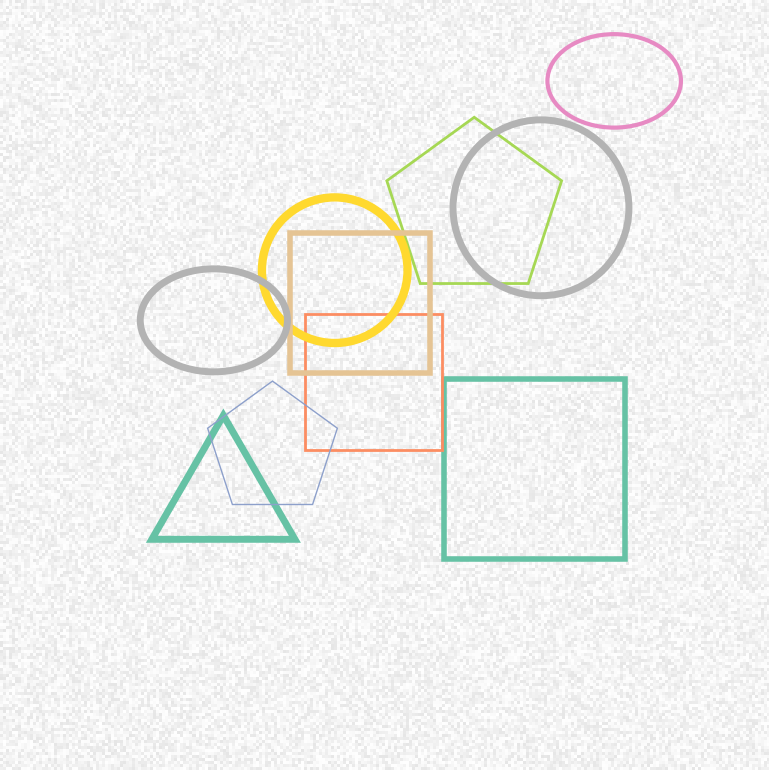[{"shape": "triangle", "thickness": 2.5, "radius": 0.54, "center": [0.29, 0.353]}, {"shape": "square", "thickness": 2, "radius": 0.59, "center": [0.694, 0.391]}, {"shape": "square", "thickness": 1, "radius": 0.44, "center": [0.485, 0.504]}, {"shape": "pentagon", "thickness": 0.5, "radius": 0.44, "center": [0.354, 0.416]}, {"shape": "oval", "thickness": 1.5, "radius": 0.43, "center": [0.798, 0.895]}, {"shape": "pentagon", "thickness": 1, "radius": 0.6, "center": [0.616, 0.728]}, {"shape": "circle", "thickness": 3, "radius": 0.47, "center": [0.435, 0.649]}, {"shape": "square", "thickness": 2, "radius": 0.45, "center": [0.468, 0.607]}, {"shape": "circle", "thickness": 2.5, "radius": 0.57, "center": [0.703, 0.73]}, {"shape": "oval", "thickness": 2.5, "radius": 0.48, "center": [0.278, 0.584]}]